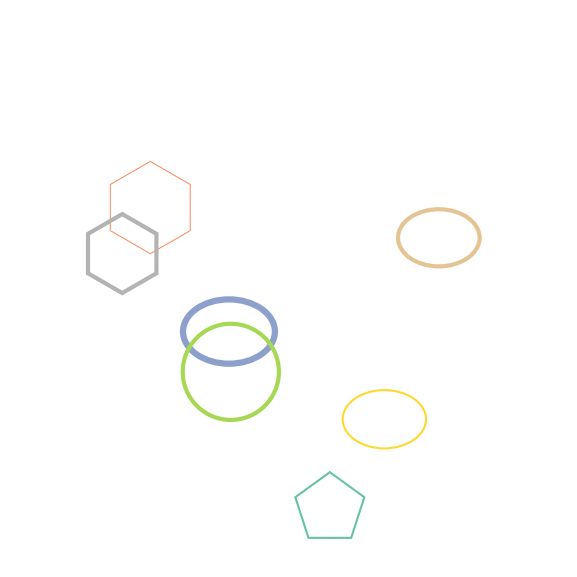[{"shape": "pentagon", "thickness": 1, "radius": 0.31, "center": [0.571, 0.119]}, {"shape": "hexagon", "thickness": 0.5, "radius": 0.4, "center": [0.26, 0.64]}, {"shape": "oval", "thickness": 3, "radius": 0.4, "center": [0.396, 0.425]}, {"shape": "circle", "thickness": 2, "radius": 0.42, "center": [0.4, 0.355]}, {"shape": "oval", "thickness": 1, "radius": 0.36, "center": [0.666, 0.273]}, {"shape": "oval", "thickness": 2, "radius": 0.35, "center": [0.76, 0.587]}, {"shape": "hexagon", "thickness": 2, "radius": 0.34, "center": [0.212, 0.56]}]